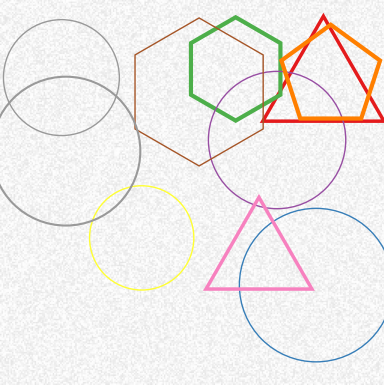[{"shape": "triangle", "thickness": 2.5, "radius": 0.91, "center": [0.84, 0.776]}, {"shape": "circle", "thickness": 1, "radius": 1.0, "center": [0.821, 0.259]}, {"shape": "hexagon", "thickness": 3, "radius": 0.67, "center": [0.612, 0.821]}, {"shape": "circle", "thickness": 1, "radius": 0.89, "center": [0.72, 0.636]}, {"shape": "pentagon", "thickness": 3, "radius": 0.67, "center": [0.859, 0.801]}, {"shape": "circle", "thickness": 1, "radius": 0.68, "center": [0.368, 0.382]}, {"shape": "hexagon", "thickness": 1, "radius": 0.96, "center": [0.517, 0.761]}, {"shape": "triangle", "thickness": 2.5, "radius": 0.79, "center": [0.673, 0.329]}, {"shape": "circle", "thickness": 1, "radius": 0.75, "center": [0.16, 0.798]}, {"shape": "circle", "thickness": 1.5, "radius": 0.97, "center": [0.171, 0.608]}]